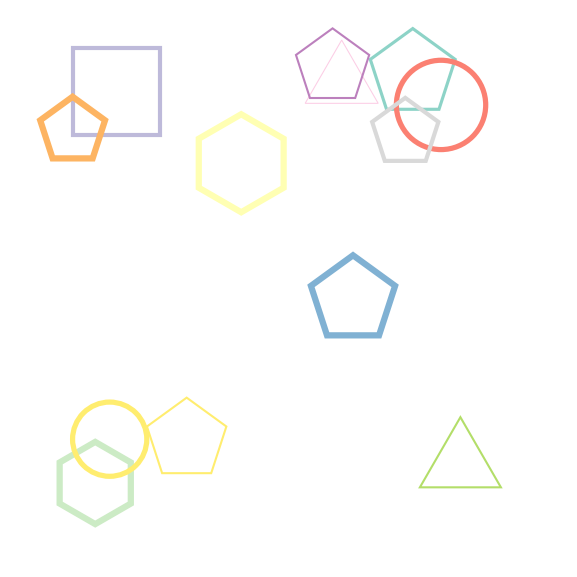[{"shape": "pentagon", "thickness": 1.5, "radius": 0.39, "center": [0.715, 0.872]}, {"shape": "hexagon", "thickness": 3, "radius": 0.42, "center": [0.418, 0.716]}, {"shape": "square", "thickness": 2, "radius": 0.37, "center": [0.201, 0.841]}, {"shape": "circle", "thickness": 2.5, "radius": 0.39, "center": [0.764, 0.817]}, {"shape": "pentagon", "thickness": 3, "radius": 0.38, "center": [0.611, 0.48]}, {"shape": "pentagon", "thickness": 3, "radius": 0.29, "center": [0.126, 0.773]}, {"shape": "triangle", "thickness": 1, "radius": 0.4, "center": [0.797, 0.196]}, {"shape": "triangle", "thickness": 0.5, "radius": 0.37, "center": [0.592, 0.857]}, {"shape": "pentagon", "thickness": 2, "radius": 0.3, "center": [0.702, 0.769]}, {"shape": "pentagon", "thickness": 1, "radius": 0.33, "center": [0.576, 0.883]}, {"shape": "hexagon", "thickness": 3, "radius": 0.36, "center": [0.165, 0.163]}, {"shape": "circle", "thickness": 2.5, "radius": 0.32, "center": [0.19, 0.239]}, {"shape": "pentagon", "thickness": 1, "radius": 0.36, "center": [0.323, 0.238]}]